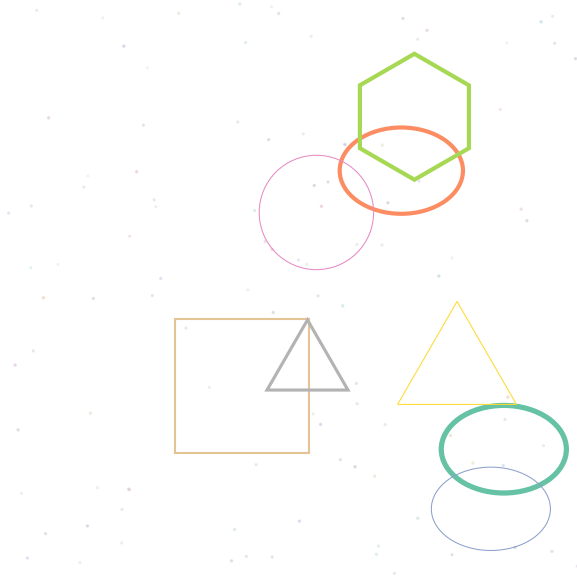[{"shape": "oval", "thickness": 2.5, "radius": 0.54, "center": [0.872, 0.221]}, {"shape": "oval", "thickness": 2, "radius": 0.53, "center": [0.695, 0.704]}, {"shape": "oval", "thickness": 0.5, "radius": 0.52, "center": [0.85, 0.118]}, {"shape": "circle", "thickness": 0.5, "radius": 0.5, "center": [0.548, 0.631]}, {"shape": "hexagon", "thickness": 2, "radius": 0.54, "center": [0.718, 0.797]}, {"shape": "triangle", "thickness": 0.5, "radius": 0.59, "center": [0.791, 0.358]}, {"shape": "square", "thickness": 1, "radius": 0.58, "center": [0.419, 0.331]}, {"shape": "triangle", "thickness": 1.5, "radius": 0.4, "center": [0.532, 0.364]}]